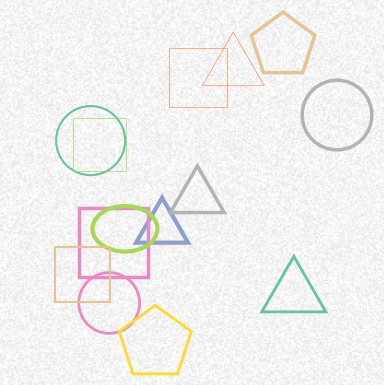[{"shape": "triangle", "thickness": 2, "radius": 0.48, "center": [0.763, 0.238]}, {"shape": "circle", "thickness": 1.5, "radius": 0.45, "center": [0.235, 0.635]}, {"shape": "square", "thickness": 0.5, "radius": 0.38, "center": [0.514, 0.799]}, {"shape": "triangle", "thickness": 0.5, "radius": 0.47, "center": [0.606, 0.824]}, {"shape": "triangle", "thickness": 3, "radius": 0.39, "center": [0.421, 0.409]}, {"shape": "square", "thickness": 2.5, "radius": 0.45, "center": [0.295, 0.37]}, {"shape": "circle", "thickness": 2, "radius": 0.39, "center": [0.284, 0.213]}, {"shape": "oval", "thickness": 3, "radius": 0.42, "center": [0.325, 0.406]}, {"shape": "square", "thickness": 0.5, "radius": 0.35, "center": [0.258, 0.625]}, {"shape": "pentagon", "thickness": 2, "radius": 0.49, "center": [0.403, 0.109]}, {"shape": "pentagon", "thickness": 2.5, "radius": 0.43, "center": [0.735, 0.882]}, {"shape": "square", "thickness": 1.5, "radius": 0.36, "center": [0.213, 0.287]}, {"shape": "triangle", "thickness": 2.5, "radius": 0.4, "center": [0.513, 0.488]}, {"shape": "circle", "thickness": 2.5, "radius": 0.45, "center": [0.875, 0.701]}]